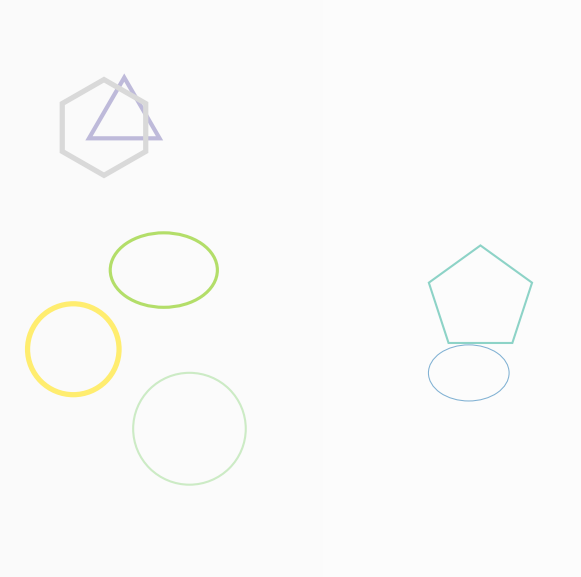[{"shape": "pentagon", "thickness": 1, "radius": 0.47, "center": [0.827, 0.481]}, {"shape": "triangle", "thickness": 2, "radius": 0.35, "center": [0.214, 0.795]}, {"shape": "oval", "thickness": 0.5, "radius": 0.35, "center": [0.806, 0.353]}, {"shape": "oval", "thickness": 1.5, "radius": 0.46, "center": [0.282, 0.531]}, {"shape": "hexagon", "thickness": 2.5, "radius": 0.41, "center": [0.179, 0.778]}, {"shape": "circle", "thickness": 1, "radius": 0.48, "center": [0.326, 0.257]}, {"shape": "circle", "thickness": 2.5, "radius": 0.39, "center": [0.126, 0.394]}]